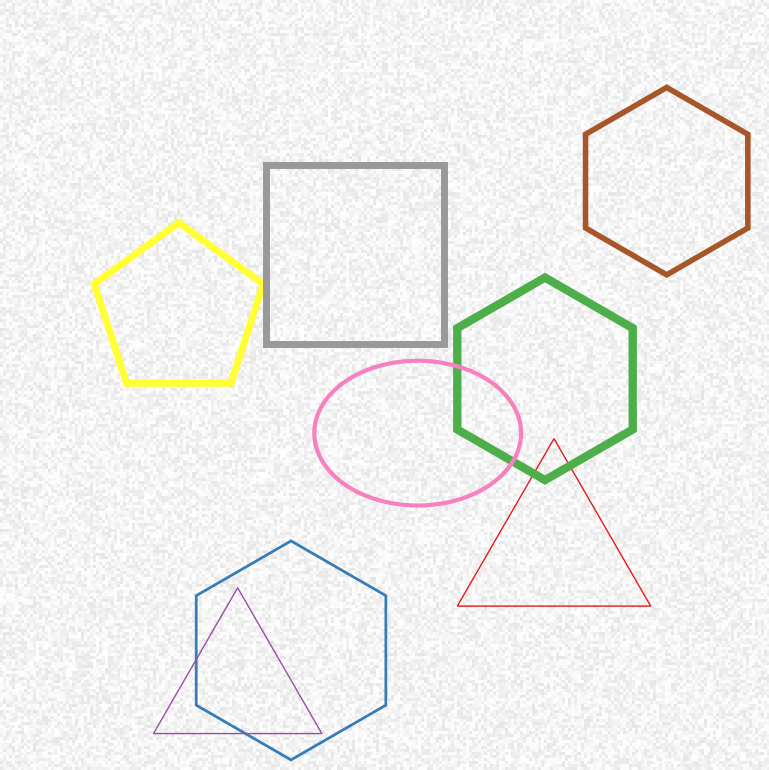[{"shape": "triangle", "thickness": 0.5, "radius": 0.72, "center": [0.719, 0.285]}, {"shape": "hexagon", "thickness": 1, "radius": 0.71, "center": [0.378, 0.155]}, {"shape": "hexagon", "thickness": 3, "radius": 0.66, "center": [0.708, 0.508]}, {"shape": "triangle", "thickness": 0.5, "radius": 0.63, "center": [0.309, 0.11]}, {"shape": "pentagon", "thickness": 2.5, "radius": 0.58, "center": [0.232, 0.596]}, {"shape": "hexagon", "thickness": 2, "radius": 0.61, "center": [0.866, 0.765]}, {"shape": "oval", "thickness": 1.5, "radius": 0.67, "center": [0.542, 0.437]}, {"shape": "square", "thickness": 2.5, "radius": 0.58, "center": [0.461, 0.669]}]